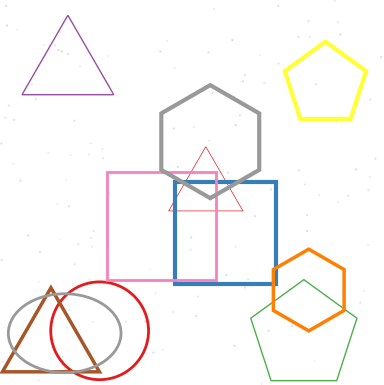[{"shape": "triangle", "thickness": 0.5, "radius": 0.56, "center": [0.535, 0.508]}, {"shape": "circle", "thickness": 2, "radius": 0.64, "center": [0.259, 0.141]}, {"shape": "square", "thickness": 3, "radius": 0.66, "center": [0.586, 0.394]}, {"shape": "pentagon", "thickness": 1, "radius": 0.73, "center": [0.789, 0.129]}, {"shape": "triangle", "thickness": 1, "radius": 0.69, "center": [0.176, 0.823]}, {"shape": "hexagon", "thickness": 2.5, "radius": 0.53, "center": [0.802, 0.247]}, {"shape": "pentagon", "thickness": 3, "radius": 0.55, "center": [0.845, 0.781]}, {"shape": "triangle", "thickness": 2.5, "radius": 0.73, "center": [0.132, 0.107]}, {"shape": "square", "thickness": 2, "radius": 0.7, "center": [0.42, 0.413]}, {"shape": "oval", "thickness": 2, "radius": 0.73, "center": [0.168, 0.134]}, {"shape": "hexagon", "thickness": 3, "radius": 0.73, "center": [0.546, 0.632]}]